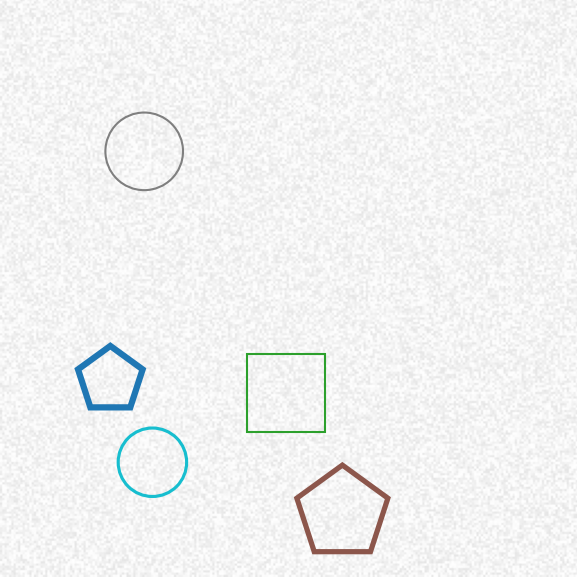[{"shape": "pentagon", "thickness": 3, "radius": 0.29, "center": [0.191, 0.341]}, {"shape": "square", "thickness": 1, "radius": 0.34, "center": [0.495, 0.318]}, {"shape": "pentagon", "thickness": 2.5, "radius": 0.41, "center": [0.593, 0.111]}, {"shape": "circle", "thickness": 1, "radius": 0.34, "center": [0.25, 0.737]}, {"shape": "circle", "thickness": 1.5, "radius": 0.3, "center": [0.264, 0.199]}]